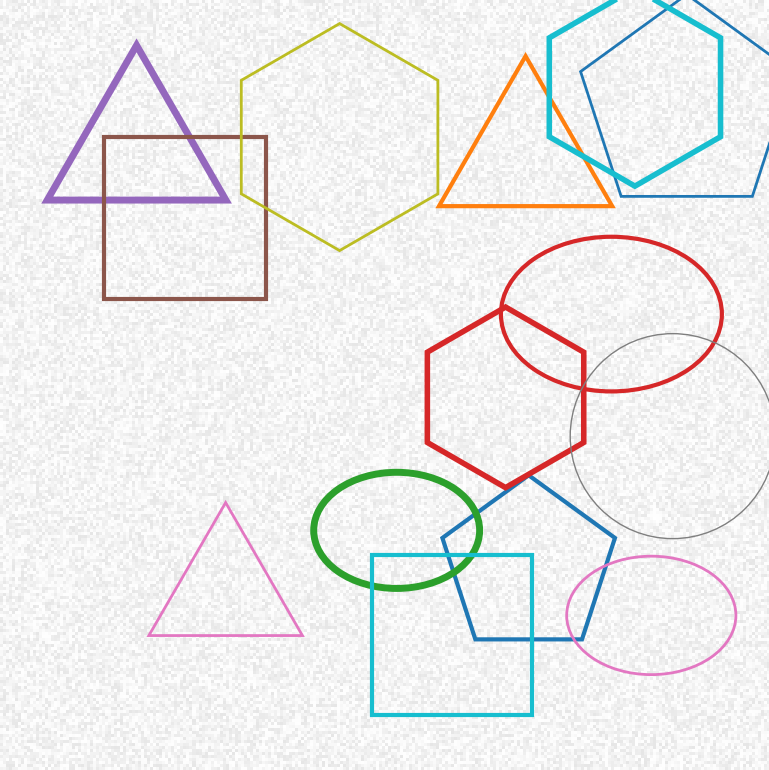[{"shape": "pentagon", "thickness": 1, "radius": 0.72, "center": [0.892, 0.862]}, {"shape": "pentagon", "thickness": 1.5, "radius": 0.59, "center": [0.687, 0.265]}, {"shape": "triangle", "thickness": 1.5, "radius": 0.65, "center": [0.683, 0.797]}, {"shape": "oval", "thickness": 2.5, "radius": 0.54, "center": [0.515, 0.311]}, {"shape": "oval", "thickness": 1.5, "radius": 0.72, "center": [0.794, 0.592]}, {"shape": "hexagon", "thickness": 2, "radius": 0.59, "center": [0.657, 0.484]}, {"shape": "triangle", "thickness": 2.5, "radius": 0.67, "center": [0.177, 0.807]}, {"shape": "square", "thickness": 1.5, "radius": 0.53, "center": [0.241, 0.717]}, {"shape": "oval", "thickness": 1, "radius": 0.55, "center": [0.846, 0.201]}, {"shape": "triangle", "thickness": 1, "radius": 0.58, "center": [0.293, 0.232]}, {"shape": "circle", "thickness": 0.5, "radius": 0.67, "center": [0.874, 0.434]}, {"shape": "hexagon", "thickness": 1, "radius": 0.74, "center": [0.441, 0.822]}, {"shape": "hexagon", "thickness": 2, "radius": 0.64, "center": [0.825, 0.887]}, {"shape": "square", "thickness": 1.5, "radius": 0.52, "center": [0.587, 0.175]}]